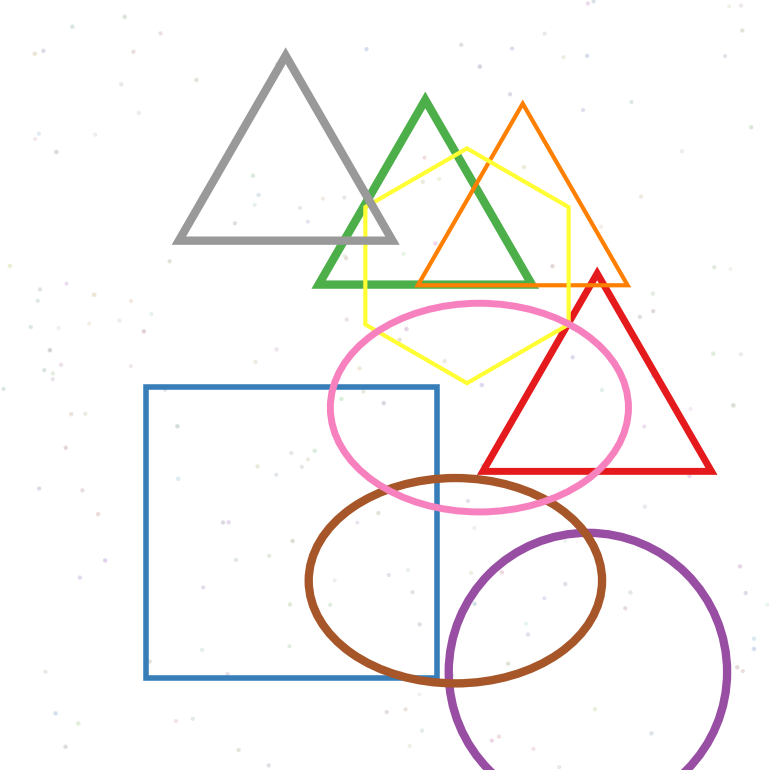[{"shape": "triangle", "thickness": 2.5, "radius": 0.86, "center": [0.776, 0.474]}, {"shape": "square", "thickness": 2, "radius": 0.95, "center": [0.379, 0.308]}, {"shape": "triangle", "thickness": 3, "radius": 0.8, "center": [0.552, 0.71]}, {"shape": "circle", "thickness": 3, "radius": 0.9, "center": [0.764, 0.127]}, {"shape": "triangle", "thickness": 1.5, "radius": 0.79, "center": [0.679, 0.708]}, {"shape": "hexagon", "thickness": 1.5, "radius": 0.76, "center": [0.606, 0.655]}, {"shape": "oval", "thickness": 3, "radius": 0.95, "center": [0.591, 0.246]}, {"shape": "oval", "thickness": 2.5, "radius": 0.97, "center": [0.623, 0.471]}, {"shape": "triangle", "thickness": 3, "radius": 0.8, "center": [0.371, 0.768]}]